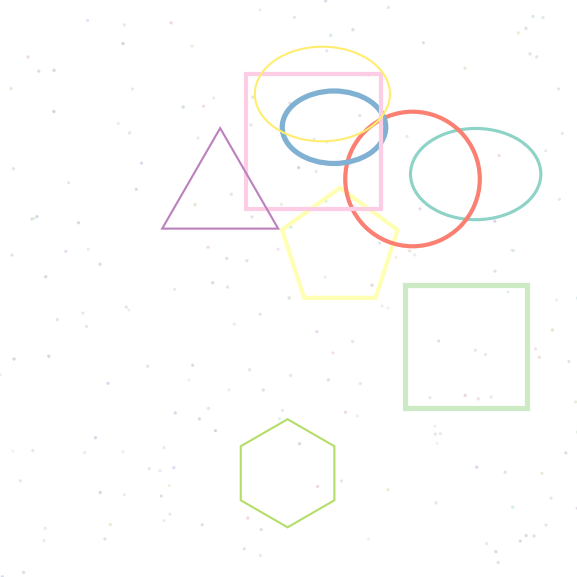[{"shape": "oval", "thickness": 1.5, "radius": 0.56, "center": [0.824, 0.698]}, {"shape": "pentagon", "thickness": 2, "radius": 0.53, "center": [0.588, 0.569]}, {"shape": "circle", "thickness": 2, "radius": 0.58, "center": [0.714, 0.689]}, {"shape": "oval", "thickness": 2.5, "radius": 0.45, "center": [0.578, 0.779]}, {"shape": "hexagon", "thickness": 1, "radius": 0.47, "center": [0.498, 0.18]}, {"shape": "square", "thickness": 2, "radius": 0.59, "center": [0.543, 0.755]}, {"shape": "triangle", "thickness": 1, "radius": 0.58, "center": [0.381, 0.661]}, {"shape": "square", "thickness": 2.5, "radius": 0.53, "center": [0.807, 0.399]}, {"shape": "oval", "thickness": 1, "radius": 0.58, "center": [0.558, 0.836]}]